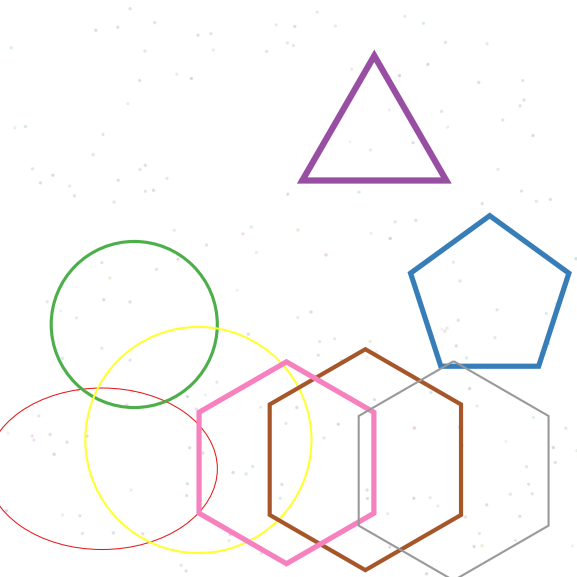[{"shape": "oval", "thickness": 0.5, "radius": 1.0, "center": [0.177, 0.187]}, {"shape": "pentagon", "thickness": 2.5, "radius": 0.72, "center": [0.848, 0.482]}, {"shape": "circle", "thickness": 1.5, "radius": 0.72, "center": [0.232, 0.437]}, {"shape": "triangle", "thickness": 3, "radius": 0.72, "center": [0.648, 0.759]}, {"shape": "circle", "thickness": 1, "radius": 0.98, "center": [0.344, 0.237]}, {"shape": "hexagon", "thickness": 2, "radius": 0.96, "center": [0.633, 0.203]}, {"shape": "hexagon", "thickness": 2.5, "radius": 0.87, "center": [0.496, 0.198]}, {"shape": "hexagon", "thickness": 1, "radius": 0.95, "center": [0.785, 0.184]}]